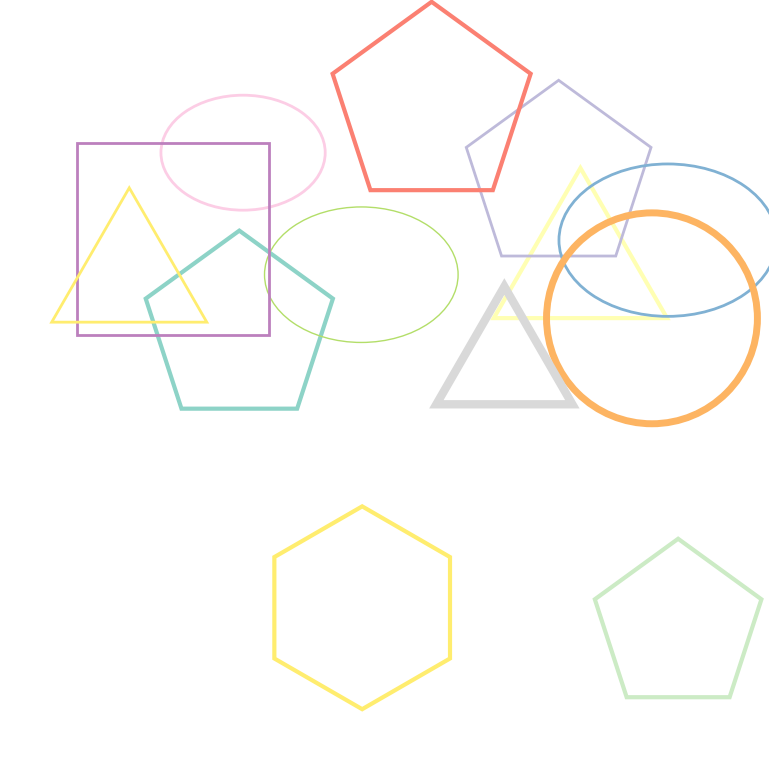[{"shape": "pentagon", "thickness": 1.5, "radius": 0.64, "center": [0.311, 0.573]}, {"shape": "triangle", "thickness": 1.5, "radius": 0.65, "center": [0.754, 0.652]}, {"shape": "pentagon", "thickness": 1, "radius": 0.63, "center": [0.726, 0.77]}, {"shape": "pentagon", "thickness": 1.5, "radius": 0.68, "center": [0.561, 0.862]}, {"shape": "oval", "thickness": 1, "radius": 0.71, "center": [0.867, 0.688]}, {"shape": "circle", "thickness": 2.5, "radius": 0.68, "center": [0.847, 0.587]}, {"shape": "oval", "thickness": 0.5, "radius": 0.63, "center": [0.469, 0.643]}, {"shape": "oval", "thickness": 1, "radius": 0.53, "center": [0.316, 0.802]}, {"shape": "triangle", "thickness": 3, "radius": 0.51, "center": [0.655, 0.526]}, {"shape": "square", "thickness": 1, "radius": 0.62, "center": [0.224, 0.69]}, {"shape": "pentagon", "thickness": 1.5, "radius": 0.57, "center": [0.881, 0.187]}, {"shape": "hexagon", "thickness": 1.5, "radius": 0.66, "center": [0.47, 0.211]}, {"shape": "triangle", "thickness": 1, "radius": 0.58, "center": [0.168, 0.64]}]